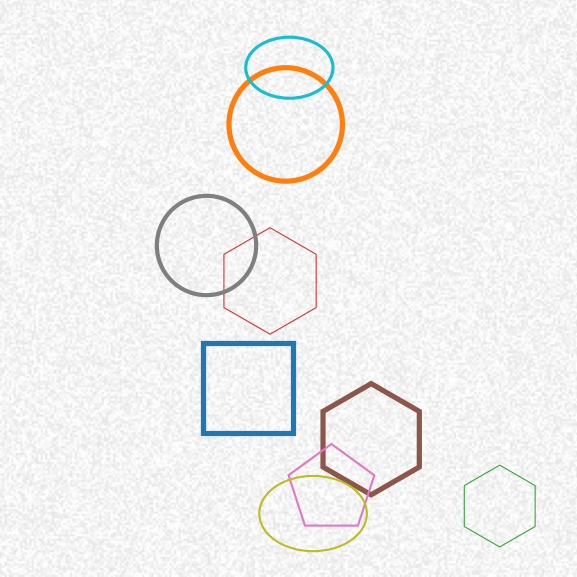[{"shape": "square", "thickness": 2.5, "radius": 0.39, "center": [0.429, 0.328]}, {"shape": "circle", "thickness": 2.5, "radius": 0.49, "center": [0.495, 0.784]}, {"shape": "hexagon", "thickness": 0.5, "radius": 0.35, "center": [0.865, 0.123]}, {"shape": "hexagon", "thickness": 0.5, "radius": 0.46, "center": [0.468, 0.513]}, {"shape": "hexagon", "thickness": 2.5, "radius": 0.48, "center": [0.643, 0.239]}, {"shape": "pentagon", "thickness": 1, "radius": 0.39, "center": [0.574, 0.152]}, {"shape": "circle", "thickness": 2, "radius": 0.43, "center": [0.358, 0.574]}, {"shape": "oval", "thickness": 1, "radius": 0.47, "center": [0.542, 0.11]}, {"shape": "oval", "thickness": 1.5, "radius": 0.38, "center": [0.501, 0.882]}]